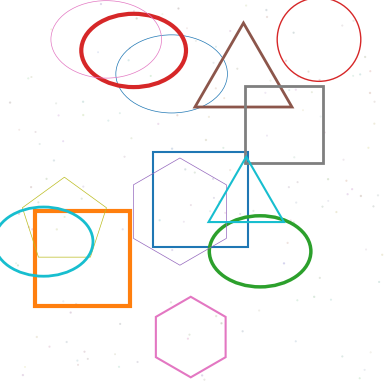[{"shape": "oval", "thickness": 0.5, "radius": 0.72, "center": [0.446, 0.808]}, {"shape": "square", "thickness": 1.5, "radius": 0.62, "center": [0.522, 0.482]}, {"shape": "square", "thickness": 3, "radius": 0.62, "center": [0.215, 0.328]}, {"shape": "oval", "thickness": 2.5, "radius": 0.66, "center": [0.676, 0.347]}, {"shape": "oval", "thickness": 3, "radius": 0.68, "center": [0.347, 0.869]}, {"shape": "circle", "thickness": 1, "radius": 0.54, "center": [0.829, 0.897]}, {"shape": "hexagon", "thickness": 0.5, "radius": 0.7, "center": [0.467, 0.45]}, {"shape": "triangle", "thickness": 2, "radius": 0.73, "center": [0.632, 0.795]}, {"shape": "hexagon", "thickness": 1.5, "radius": 0.52, "center": [0.495, 0.125]}, {"shape": "oval", "thickness": 0.5, "radius": 0.72, "center": [0.276, 0.898]}, {"shape": "square", "thickness": 2, "radius": 0.5, "center": [0.738, 0.676]}, {"shape": "pentagon", "thickness": 0.5, "radius": 0.57, "center": [0.167, 0.425]}, {"shape": "triangle", "thickness": 1.5, "radius": 0.57, "center": [0.64, 0.48]}, {"shape": "oval", "thickness": 2, "radius": 0.64, "center": [0.113, 0.372]}]